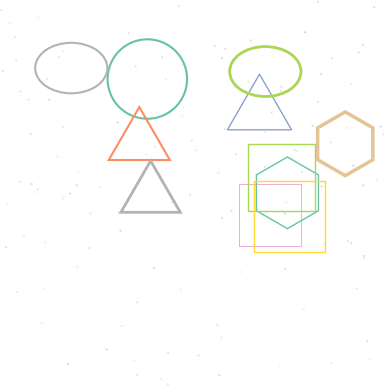[{"shape": "hexagon", "thickness": 1, "radius": 0.47, "center": [0.747, 0.499]}, {"shape": "circle", "thickness": 1.5, "radius": 0.52, "center": [0.383, 0.795]}, {"shape": "triangle", "thickness": 1.5, "radius": 0.46, "center": [0.362, 0.63]}, {"shape": "triangle", "thickness": 1, "radius": 0.48, "center": [0.674, 0.711]}, {"shape": "square", "thickness": 0.5, "radius": 0.4, "center": [0.702, 0.441]}, {"shape": "square", "thickness": 1, "radius": 0.44, "center": [0.732, 0.54]}, {"shape": "oval", "thickness": 2, "radius": 0.46, "center": [0.689, 0.814]}, {"shape": "square", "thickness": 1, "radius": 0.46, "center": [0.752, 0.438]}, {"shape": "hexagon", "thickness": 2.5, "radius": 0.41, "center": [0.897, 0.627]}, {"shape": "oval", "thickness": 1.5, "radius": 0.47, "center": [0.185, 0.823]}, {"shape": "triangle", "thickness": 2, "radius": 0.45, "center": [0.391, 0.493]}]